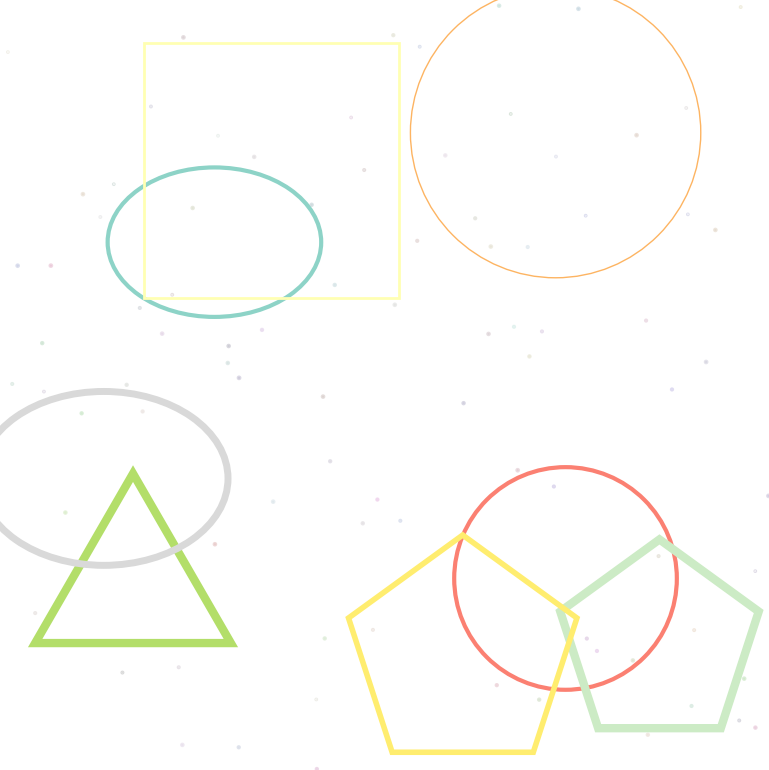[{"shape": "oval", "thickness": 1.5, "radius": 0.69, "center": [0.278, 0.686]}, {"shape": "square", "thickness": 1, "radius": 0.83, "center": [0.352, 0.778]}, {"shape": "circle", "thickness": 1.5, "radius": 0.72, "center": [0.734, 0.249]}, {"shape": "circle", "thickness": 0.5, "radius": 0.94, "center": [0.722, 0.828]}, {"shape": "triangle", "thickness": 3, "radius": 0.73, "center": [0.173, 0.238]}, {"shape": "oval", "thickness": 2.5, "radius": 0.81, "center": [0.135, 0.379]}, {"shape": "pentagon", "thickness": 3, "radius": 0.68, "center": [0.856, 0.164]}, {"shape": "pentagon", "thickness": 2, "radius": 0.78, "center": [0.601, 0.149]}]